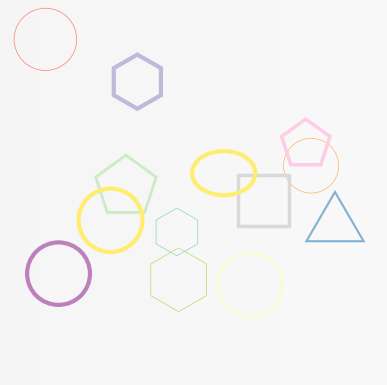[{"shape": "hexagon", "thickness": 0.5, "radius": 0.31, "center": [0.457, 0.398]}, {"shape": "circle", "thickness": 1, "radius": 0.41, "center": [0.645, 0.26]}, {"shape": "hexagon", "thickness": 3, "radius": 0.35, "center": [0.354, 0.788]}, {"shape": "circle", "thickness": 0.5, "radius": 0.4, "center": [0.117, 0.898]}, {"shape": "triangle", "thickness": 1.5, "radius": 0.43, "center": [0.864, 0.416]}, {"shape": "circle", "thickness": 0.5, "radius": 0.36, "center": [0.803, 0.57]}, {"shape": "hexagon", "thickness": 0.5, "radius": 0.41, "center": [0.461, 0.273]}, {"shape": "pentagon", "thickness": 2.5, "radius": 0.33, "center": [0.789, 0.625]}, {"shape": "square", "thickness": 2.5, "radius": 0.33, "center": [0.679, 0.479]}, {"shape": "circle", "thickness": 3, "radius": 0.41, "center": [0.151, 0.289]}, {"shape": "pentagon", "thickness": 2, "radius": 0.41, "center": [0.325, 0.515]}, {"shape": "circle", "thickness": 3, "radius": 0.41, "center": [0.285, 0.428]}, {"shape": "oval", "thickness": 3, "radius": 0.41, "center": [0.577, 0.55]}]